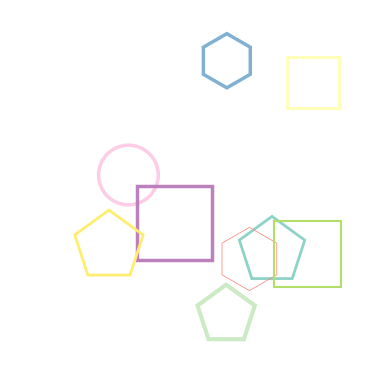[{"shape": "pentagon", "thickness": 2, "radius": 0.45, "center": [0.707, 0.349]}, {"shape": "square", "thickness": 2, "radius": 0.33, "center": [0.813, 0.785]}, {"shape": "hexagon", "thickness": 0.5, "radius": 0.41, "center": [0.648, 0.327]}, {"shape": "hexagon", "thickness": 2.5, "radius": 0.35, "center": [0.589, 0.842]}, {"shape": "square", "thickness": 1.5, "radius": 0.43, "center": [0.798, 0.34]}, {"shape": "circle", "thickness": 2.5, "radius": 0.39, "center": [0.334, 0.545]}, {"shape": "square", "thickness": 2.5, "radius": 0.49, "center": [0.453, 0.421]}, {"shape": "pentagon", "thickness": 3, "radius": 0.39, "center": [0.587, 0.182]}, {"shape": "pentagon", "thickness": 2, "radius": 0.47, "center": [0.283, 0.361]}]